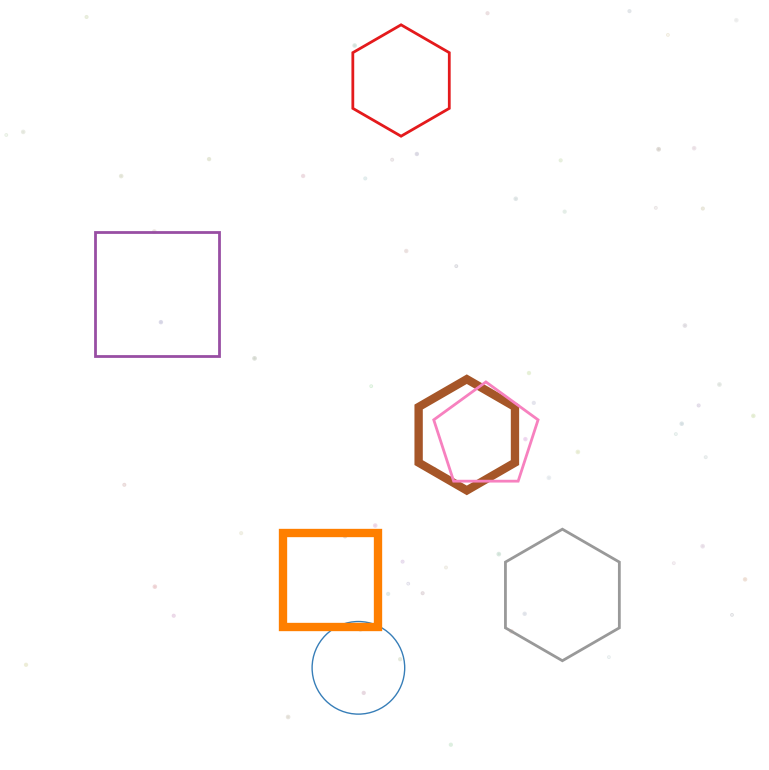[{"shape": "hexagon", "thickness": 1, "radius": 0.36, "center": [0.521, 0.895]}, {"shape": "circle", "thickness": 0.5, "radius": 0.3, "center": [0.465, 0.133]}, {"shape": "square", "thickness": 1, "radius": 0.4, "center": [0.204, 0.618]}, {"shape": "square", "thickness": 3, "radius": 0.31, "center": [0.429, 0.247]}, {"shape": "hexagon", "thickness": 3, "radius": 0.36, "center": [0.606, 0.435]}, {"shape": "pentagon", "thickness": 1, "radius": 0.36, "center": [0.631, 0.433]}, {"shape": "hexagon", "thickness": 1, "radius": 0.43, "center": [0.73, 0.227]}]